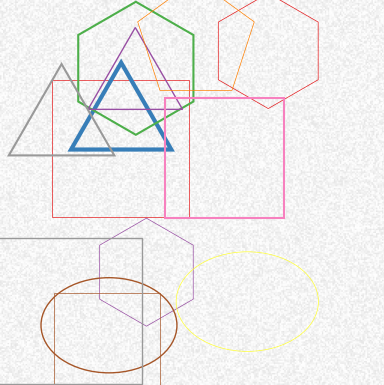[{"shape": "square", "thickness": 0.5, "radius": 0.89, "center": [0.313, 0.614]}, {"shape": "hexagon", "thickness": 0.5, "radius": 0.75, "center": [0.697, 0.868]}, {"shape": "triangle", "thickness": 3, "radius": 0.75, "center": [0.315, 0.687]}, {"shape": "hexagon", "thickness": 1.5, "radius": 0.86, "center": [0.353, 0.823]}, {"shape": "hexagon", "thickness": 0.5, "radius": 0.7, "center": [0.38, 0.293]}, {"shape": "triangle", "thickness": 1, "radius": 0.71, "center": [0.351, 0.787]}, {"shape": "pentagon", "thickness": 0.5, "radius": 0.8, "center": [0.509, 0.894]}, {"shape": "oval", "thickness": 0.5, "radius": 0.92, "center": [0.642, 0.217]}, {"shape": "square", "thickness": 0.5, "radius": 0.69, "center": [0.277, 0.101]}, {"shape": "oval", "thickness": 1, "radius": 0.88, "center": [0.283, 0.155]}, {"shape": "square", "thickness": 1.5, "radius": 0.78, "center": [0.582, 0.589]}, {"shape": "triangle", "thickness": 1.5, "radius": 0.79, "center": [0.16, 0.675]}, {"shape": "square", "thickness": 1, "radius": 0.95, "center": [0.179, 0.193]}]